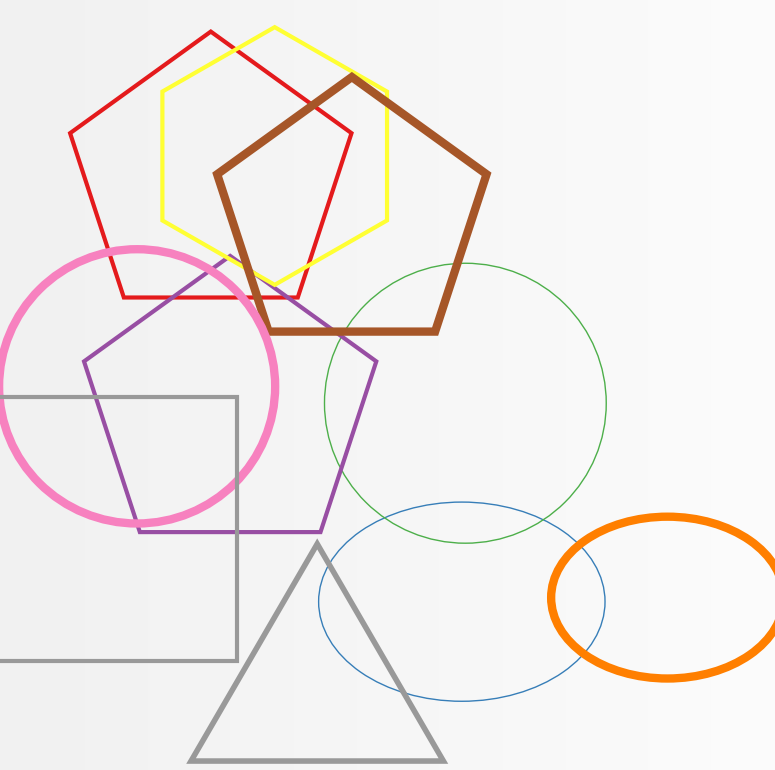[{"shape": "pentagon", "thickness": 1.5, "radius": 0.95, "center": [0.272, 0.768]}, {"shape": "oval", "thickness": 0.5, "radius": 0.92, "center": [0.596, 0.219]}, {"shape": "circle", "thickness": 0.5, "radius": 0.91, "center": [0.6, 0.476]}, {"shape": "pentagon", "thickness": 1.5, "radius": 0.99, "center": [0.297, 0.469]}, {"shape": "oval", "thickness": 3, "radius": 0.75, "center": [0.861, 0.224]}, {"shape": "hexagon", "thickness": 1.5, "radius": 0.84, "center": [0.354, 0.797]}, {"shape": "pentagon", "thickness": 3, "radius": 0.91, "center": [0.454, 0.717]}, {"shape": "circle", "thickness": 3, "radius": 0.89, "center": [0.177, 0.498]}, {"shape": "triangle", "thickness": 2, "radius": 0.94, "center": [0.409, 0.106]}, {"shape": "square", "thickness": 1.5, "radius": 0.86, "center": [0.134, 0.313]}]